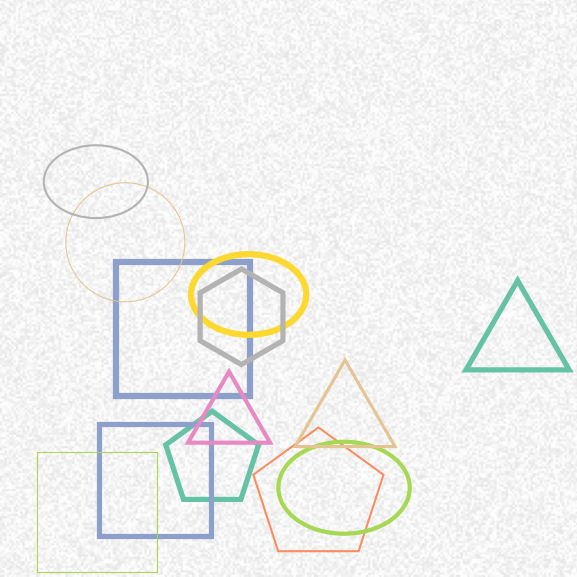[{"shape": "pentagon", "thickness": 2.5, "radius": 0.42, "center": [0.367, 0.203]}, {"shape": "triangle", "thickness": 2.5, "radius": 0.52, "center": [0.896, 0.41]}, {"shape": "pentagon", "thickness": 1, "radius": 0.59, "center": [0.551, 0.141]}, {"shape": "square", "thickness": 3, "radius": 0.58, "center": [0.317, 0.429]}, {"shape": "square", "thickness": 2.5, "radius": 0.48, "center": [0.269, 0.168]}, {"shape": "triangle", "thickness": 2, "radius": 0.41, "center": [0.397, 0.274]}, {"shape": "oval", "thickness": 2, "radius": 0.57, "center": [0.596, 0.155]}, {"shape": "square", "thickness": 0.5, "radius": 0.52, "center": [0.168, 0.113]}, {"shape": "oval", "thickness": 3, "radius": 0.5, "center": [0.431, 0.489]}, {"shape": "triangle", "thickness": 1.5, "radius": 0.5, "center": [0.598, 0.276]}, {"shape": "circle", "thickness": 0.5, "radius": 0.52, "center": [0.217, 0.58]}, {"shape": "oval", "thickness": 1, "radius": 0.45, "center": [0.166, 0.685]}, {"shape": "hexagon", "thickness": 2.5, "radius": 0.41, "center": [0.418, 0.451]}]